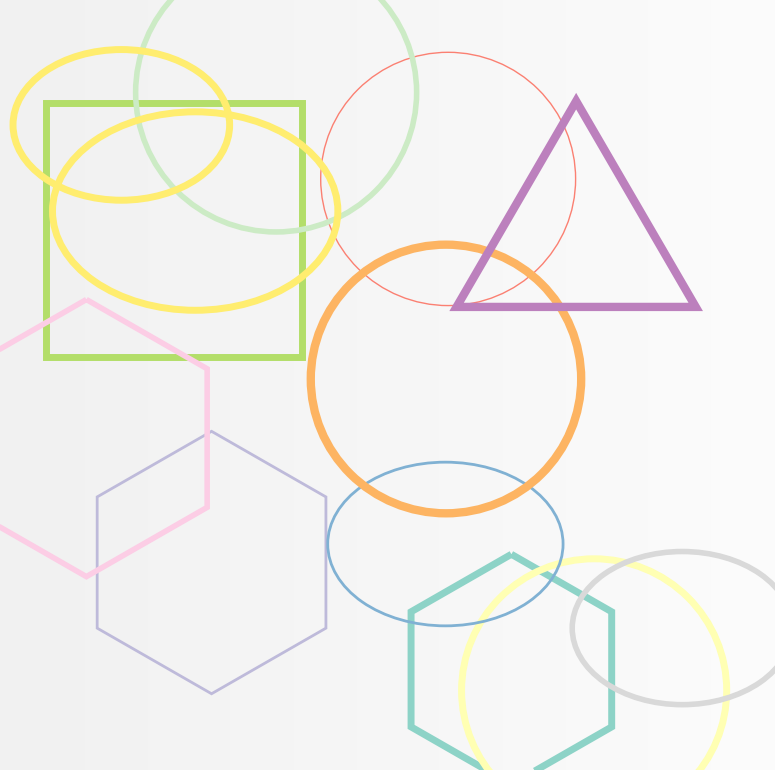[{"shape": "hexagon", "thickness": 2.5, "radius": 0.75, "center": [0.66, 0.131]}, {"shape": "circle", "thickness": 2.5, "radius": 0.86, "center": [0.767, 0.103]}, {"shape": "hexagon", "thickness": 1, "radius": 0.85, "center": [0.273, 0.269]}, {"shape": "circle", "thickness": 0.5, "radius": 0.82, "center": [0.578, 0.768]}, {"shape": "oval", "thickness": 1, "radius": 0.76, "center": [0.575, 0.294]}, {"shape": "circle", "thickness": 3, "radius": 0.87, "center": [0.575, 0.508]}, {"shape": "square", "thickness": 2.5, "radius": 0.82, "center": [0.225, 0.701]}, {"shape": "hexagon", "thickness": 2, "radius": 0.9, "center": [0.111, 0.431]}, {"shape": "oval", "thickness": 2, "radius": 0.71, "center": [0.88, 0.184]}, {"shape": "triangle", "thickness": 3, "radius": 0.89, "center": [0.743, 0.69]}, {"shape": "circle", "thickness": 2, "radius": 0.91, "center": [0.356, 0.88]}, {"shape": "oval", "thickness": 2.5, "radius": 0.92, "center": [0.252, 0.726]}, {"shape": "oval", "thickness": 2.5, "radius": 0.7, "center": [0.157, 0.838]}]